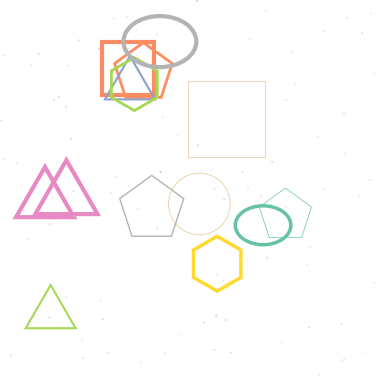[{"shape": "oval", "thickness": 2.5, "radius": 0.36, "center": [0.683, 0.415]}, {"shape": "pentagon", "thickness": 0.5, "radius": 0.36, "center": [0.741, 0.44]}, {"shape": "pentagon", "thickness": 2, "radius": 0.39, "center": [0.372, 0.811]}, {"shape": "square", "thickness": 3, "radius": 0.34, "center": [0.332, 0.822]}, {"shape": "triangle", "thickness": 1.5, "radius": 0.38, "center": [0.338, 0.779]}, {"shape": "triangle", "thickness": 3, "radius": 0.47, "center": [0.172, 0.491]}, {"shape": "triangle", "thickness": 3, "radius": 0.43, "center": [0.117, 0.479]}, {"shape": "triangle", "thickness": 1.5, "radius": 0.37, "center": [0.132, 0.185]}, {"shape": "hexagon", "thickness": 2, "radius": 0.34, "center": [0.349, 0.782]}, {"shape": "hexagon", "thickness": 2.5, "radius": 0.36, "center": [0.564, 0.315]}, {"shape": "circle", "thickness": 0.5, "radius": 0.4, "center": [0.518, 0.47]}, {"shape": "square", "thickness": 0.5, "radius": 0.49, "center": [0.588, 0.691]}, {"shape": "pentagon", "thickness": 1, "radius": 0.44, "center": [0.394, 0.457]}, {"shape": "oval", "thickness": 3, "radius": 0.47, "center": [0.415, 0.892]}]